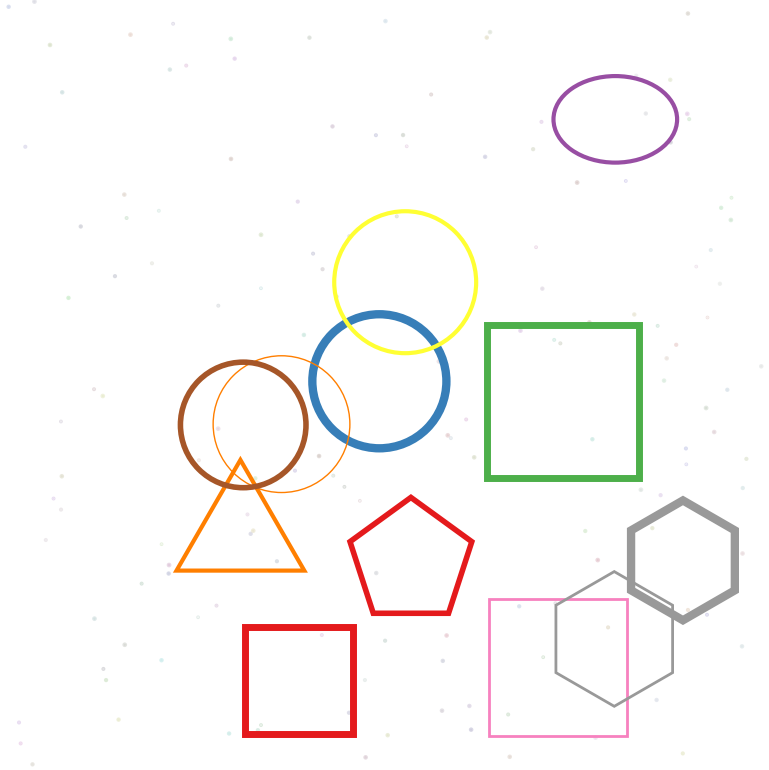[{"shape": "pentagon", "thickness": 2, "radius": 0.42, "center": [0.534, 0.271]}, {"shape": "square", "thickness": 2.5, "radius": 0.35, "center": [0.388, 0.116]}, {"shape": "circle", "thickness": 3, "radius": 0.44, "center": [0.493, 0.505]}, {"shape": "square", "thickness": 2.5, "radius": 0.49, "center": [0.731, 0.478]}, {"shape": "oval", "thickness": 1.5, "radius": 0.4, "center": [0.799, 0.845]}, {"shape": "circle", "thickness": 0.5, "radius": 0.44, "center": [0.366, 0.449]}, {"shape": "triangle", "thickness": 1.5, "radius": 0.48, "center": [0.312, 0.307]}, {"shape": "circle", "thickness": 1.5, "radius": 0.46, "center": [0.526, 0.633]}, {"shape": "circle", "thickness": 2, "radius": 0.41, "center": [0.316, 0.448]}, {"shape": "square", "thickness": 1, "radius": 0.45, "center": [0.725, 0.133]}, {"shape": "hexagon", "thickness": 3, "radius": 0.39, "center": [0.887, 0.272]}, {"shape": "hexagon", "thickness": 1, "radius": 0.44, "center": [0.798, 0.17]}]